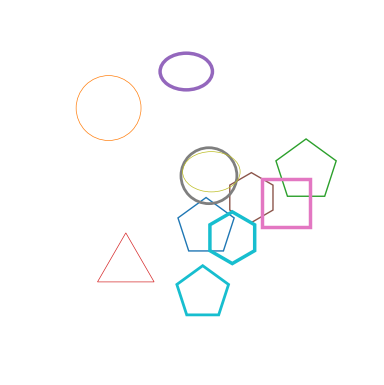[{"shape": "pentagon", "thickness": 1, "radius": 0.38, "center": [0.535, 0.41]}, {"shape": "circle", "thickness": 0.5, "radius": 0.42, "center": [0.282, 0.719]}, {"shape": "pentagon", "thickness": 1, "radius": 0.41, "center": [0.795, 0.557]}, {"shape": "triangle", "thickness": 0.5, "radius": 0.42, "center": [0.327, 0.31]}, {"shape": "oval", "thickness": 2.5, "radius": 0.34, "center": [0.484, 0.814]}, {"shape": "hexagon", "thickness": 1, "radius": 0.32, "center": [0.653, 0.487]}, {"shape": "square", "thickness": 2.5, "radius": 0.31, "center": [0.742, 0.473]}, {"shape": "circle", "thickness": 2, "radius": 0.36, "center": [0.543, 0.544]}, {"shape": "oval", "thickness": 0.5, "radius": 0.37, "center": [0.549, 0.554]}, {"shape": "hexagon", "thickness": 2.5, "radius": 0.34, "center": [0.603, 0.383]}, {"shape": "pentagon", "thickness": 2, "radius": 0.35, "center": [0.527, 0.239]}]